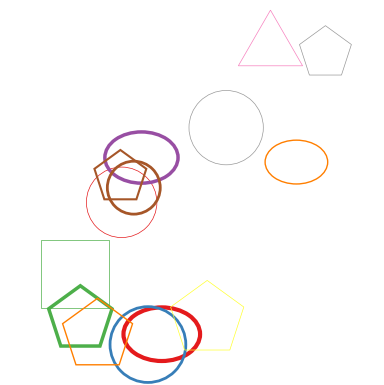[{"shape": "circle", "thickness": 0.5, "radius": 0.46, "center": [0.316, 0.474]}, {"shape": "oval", "thickness": 3, "radius": 0.5, "center": [0.42, 0.132]}, {"shape": "circle", "thickness": 2, "radius": 0.49, "center": [0.384, 0.105]}, {"shape": "square", "thickness": 0.5, "radius": 0.45, "center": [0.195, 0.288]}, {"shape": "pentagon", "thickness": 2.5, "radius": 0.43, "center": [0.209, 0.171]}, {"shape": "oval", "thickness": 2.5, "radius": 0.48, "center": [0.367, 0.591]}, {"shape": "oval", "thickness": 1, "radius": 0.41, "center": [0.77, 0.579]}, {"shape": "pentagon", "thickness": 1, "radius": 0.48, "center": [0.253, 0.13]}, {"shape": "pentagon", "thickness": 0.5, "radius": 0.5, "center": [0.538, 0.172]}, {"shape": "circle", "thickness": 2, "radius": 0.34, "center": [0.347, 0.512]}, {"shape": "pentagon", "thickness": 1.5, "radius": 0.35, "center": [0.313, 0.54]}, {"shape": "triangle", "thickness": 0.5, "radius": 0.48, "center": [0.703, 0.877]}, {"shape": "circle", "thickness": 0.5, "radius": 0.48, "center": [0.587, 0.668]}, {"shape": "pentagon", "thickness": 0.5, "radius": 0.35, "center": [0.845, 0.862]}]